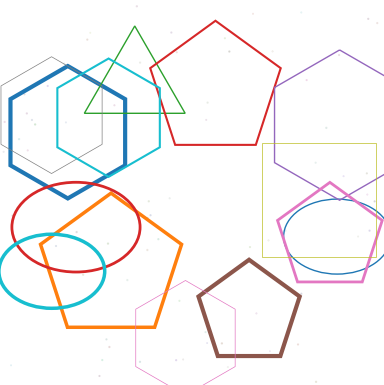[{"shape": "hexagon", "thickness": 3, "radius": 0.86, "center": [0.176, 0.657]}, {"shape": "oval", "thickness": 1, "radius": 0.7, "center": [0.876, 0.385]}, {"shape": "pentagon", "thickness": 2.5, "radius": 0.96, "center": [0.288, 0.306]}, {"shape": "triangle", "thickness": 1, "radius": 0.76, "center": [0.35, 0.781]}, {"shape": "oval", "thickness": 2, "radius": 0.83, "center": [0.197, 0.41]}, {"shape": "pentagon", "thickness": 1.5, "radius": 0.89, "center": [0.56, 0.768]}, {"shape": "hexagon", "thickness": 1, "radius": 0.98, "center": [0.882, 0.675]}, {"shape": "pentagon", "thickness": 3, "radius": 0.69, "center": [0.647, 0.187]}, {"shape": "hexagon", "thickness": 0.5, "radius": 0.75, "center": [0.482, 0.122]}, {"shape": "pentagon", "thickness": 2, "radius": 0.71, "center": [0.857, 0.383]}, {"shape": "hexagon", "thickness": 0.5, "radius": 0.76, "center": [0.134, 0.701]}, {"shape": "square", "thickness": 0.5, "radius": 0.74, "center": [0.829, 0.481]}, {"shape": "oval", "thickness": 2.5, "radius": 0.69, "center": [0.135, 0.295]}, {"shape": "hexagon", "thickness": 1.5, "radius": 0.77, "center": [0.282, 0.694]}]